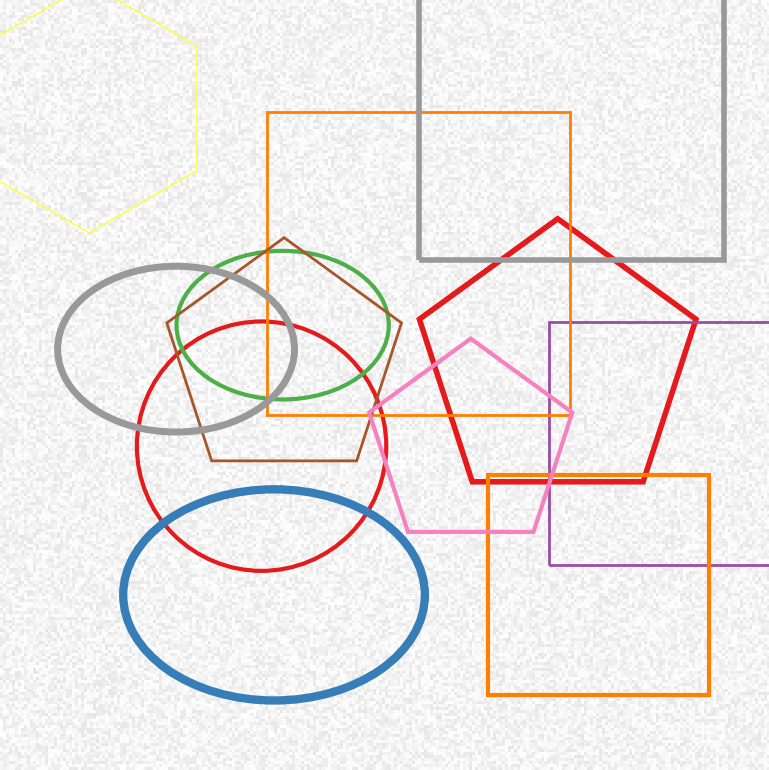[{"shape": "circle", "thickness": 1.5, "radius": 0.81, "center": [0.34, 0.421]}, {"shape": "pentagon", "thickness": 2, "radius": 0.94, "center": [0.724, 0.527]}, {"shape": "oval", "thickness": 3, "radius": 0.98, "center": [0.356, 0.227]}, {"shape": "oval", "thickness": 1.5, "radius": 0.69, "center": [0.367, 0.578]}, {"shape": "square", "thickness": 1, "radius": 0.79, "center": [0.871, 0.424]}, {"shape": "square", "thickness": 1.5, "radius": 0.71, "center": [0.777, 0.24]}, {"shape": "square", "thickness": 1, "radius": 0.98, "center": [0.543, 0.658]}, {"shape": "hexagon", "thickness": 0.5, "radius": 0.81, "center": [0.116, 0.859]}, {"shape": "pentagon", "thickness": 1, "radius": 0.8, "center": [0.369, 0.531]}, {"shape": "pentagon", "thickness": 1.5, "radius": 0.69, "center": [0.611, 0.421]}, {"shape": "square", "thickness": 2, "radius": 0.99, "center": [0.743, 0.861]}, {"shape": "oval", "thickness": 2.5, "radius": 0.77, "center": [0.229, 0.547]}]